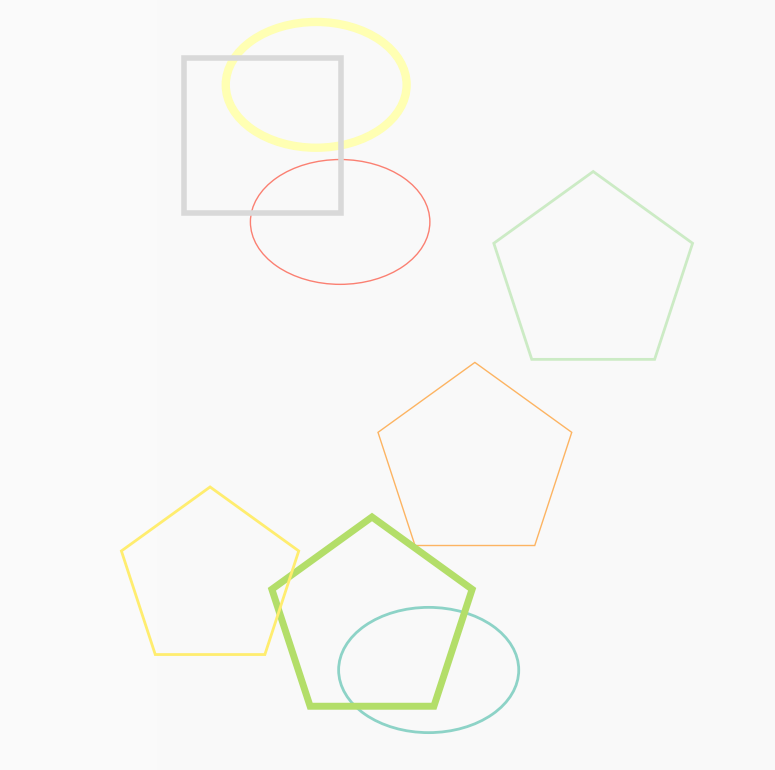[{"shape": "oval", "thickness": 1, "radius": 0.58, "center": [0.553, 0.13]}, {"shape": "oval", "thickness": 3, "radius": 0.58, "center": [0.408, 0.89]}, {"shape": "oval", "thickness": 0.5, "radius": 0.58, "center": [0.439, 0.712]}, {"shape": "pentagon", "thickness": 0.5, "radius": 0.66, "center": [0.613, 0.398]}, {"shape": "pentagon", "thickness": 2.5, "radius": 0.68, "center": [0.48, 0.193]}, {"shape": "square", "thickness": 2, "radius": 0.5, "center": [0.338, 0.824]}, {"shape": "pentagon", "thickness": 1, "radius": 0.67, "center": [0.765, 0.642]}, {"shape": "pentagon", "thickness": 1, "radius": 0.6, "center": [0.271, 0.247]}]